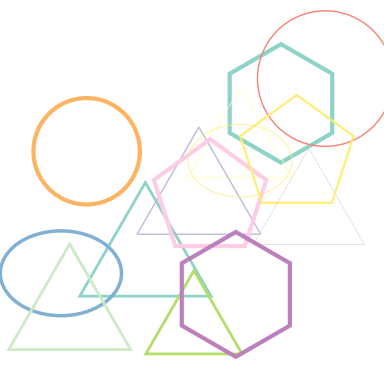[{"shape": "hexagon", "thickness": 3, "radius": 0.77, "center": [0.73, 0.732]}, {"shape": "triangle", "thickness": 2, "radius": 0.98, "center": [0.378, 0.329]}, {"shape": "triangle", "thickness": 0.5, "radius": 0.78, "center": [0.624, 0.618]}, {"shape": "triangle", "thickness": 1, "radius": 0.93, "center": [0.517, 0.484]}, {"shape": "circle", "thickness": 1, "radius": 0.88, "center": [0.845, 0.796]}, {"shape": "oval", "thickness": 2.5, "radius": 0.79, "center": [0.158, 0.29]}, {"shape": "circle", "thickness": 3, "radius": 0.69, "center": [0.225, 0.607]}, {"shape": "triangle", "thickness": 2, "radius": 0.72, "center": [0.504, 0.153]}, {"shape": "pentagon", "thickness": 3, "radius": 0.77, "center": [0.546, 0.485]}, {"shape": "triangle", "thickness": 0.5, "radius": 0.83, "center": [0.802, 0.448]}, {"shape": "hexagon", "thickness": 3, "radius": 0.81, "center": [0.613, 0.235]}, {"shape": "triangle", "thickness": 2, "radius": 0.91, "center": [0.181, 0.183]}, {"shape": "oval", "thickness": 0.5, "radius": 0.67, "center": [0.624, 0.582]}, {"shape": "pentagon", "thickness": 1.5, "radius": 0.77, "center": [0.771, 0.598]}]